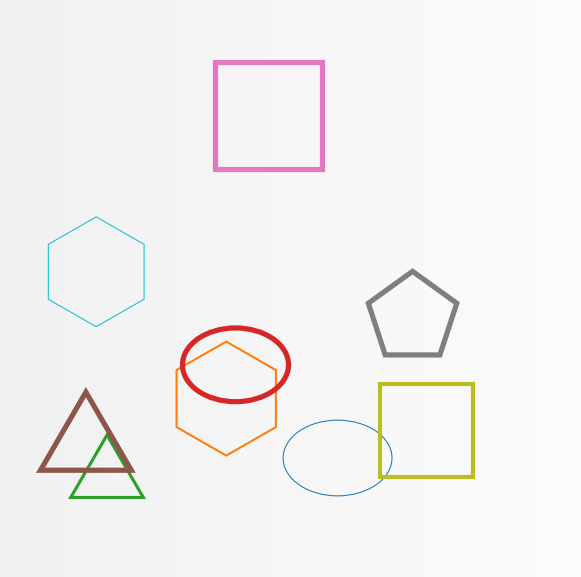[{"shape": "oval", "thickness": 0.5, "radius": 0.47, "center": [0.581, 0.206]}, {"shape": "hexagon", "thickness": 1, "radius": 0.49, "center": [0.389, 0.309]}, {"shape": "triangle", "thickness": 1.5, "radius": 0.36, "center": [0.184, 0.174]}, {"shape": "oval", "thickness": 2.5, "radius": 0.46, "center": [0.405, 0.367]}, {"shape": "triangle", "thickness": 2.5, "radius": 0.45, "center": [0.148, 0.23]}, {"shape": "square", "thickness": 2.5, "radius": 0.46, "center": [0.462, 0.799]}, {"shape": "pentagon", "thickness": 2.5, "radius": 0.4, "center": [0.71, 0.449]}, {"shape": "square", "thickness": 2, "radius": 0.4, "center": [0.733, 0.254]}, {"shape": "hexagon", "thickness": 0.5, "radius": 0.48, "center": [0.166, 0.529]}]